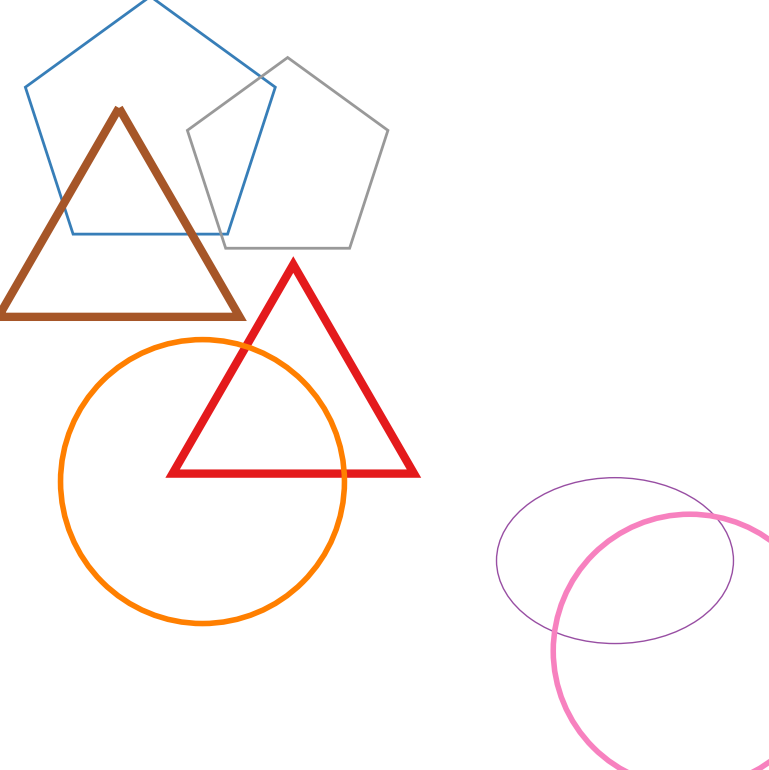[{"shape": "triangle", "thickness": 3, "radius": 0.91, "center": [0.381, 0.475]}, {"shape": "pentagon", "thickness": 1, "radius": 0.85, "center": [0.195, 0.834]}, {"shape": "oval", "thickness": 0.5, "radius": 0.77, "center": [0.799, 0.272]}, {"shape": "circle", "thickness": 2, "radius": 0.92, "center": [0.263, 0.375]}, {"shape": "triangle", "thickness": 3, "radius": 0.9, "center": [0.155, 0.679]}, {"shape": "circle", "thickness": 2, "radius": 0.89, "center": [0.896, 0.155]}, {"shape": "pentagon", "thickness": 1, "radius": 0.68, "center": [0.374, 0.788]}]